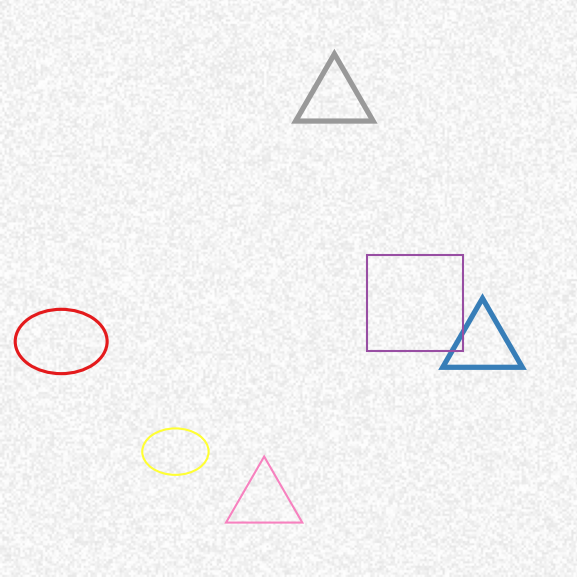[{"shape": "oval", "thickness": 1.5, "radius": 0.4, "center": [0.106, 0.408]}, {"shape": "triangle", "thickness": 2.5, "radius": 0.4, "center": [0.836, 0.403]}, {"shape": "square", "thickness": 1, "radius": 0.41, "center": [0.718, 0.475]}, {"shape": "oval", "thickness": 1, "radius": 0.29, "center": [0.304, 0.217]}, {"shape": "triangle", "thickness": 1, "radius": 0.38, "center": [0.457, 0.132]}, {"shape": "triangle", "thickness": 2.5, "radius": 0.39, "center": [0.579, 0.828]}]